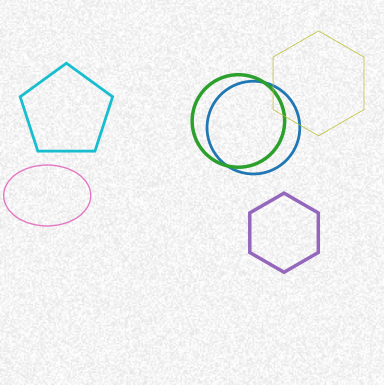[{"shape": "circle", "thickness": 2, "radius": 0.6, "center": [0.658, 0.669]}, {"shape": "circle", "thickness": 2.5, "radius": 0.6, "center": [0.619, 0.686]}, {"shape": "hexagon", "thickness": 2.5, "radius": 0.51, "center": [0.738, 0.396]}, {"shape": "oval", "thickness": 1, "radius": 0.57, "center": [0.123, 0.492]}, {"shape": "hexagon", "thickness": 0.5, "radius": 0.68, "center": [0.827, 0.784]}, {"shape": "pentagon", "thickness": 2, "radius": 0.63, "center": [0.172, 0.71]}]